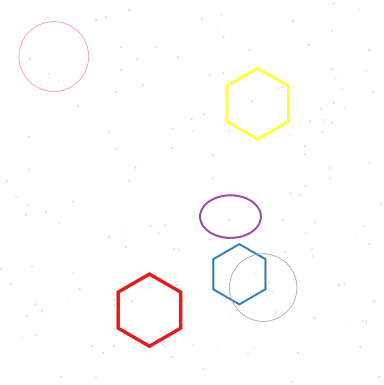[{"shape": "hexagon", "thickness": 2.5, "radius": 0.47, "center": [0.388, 0.194]}, {"shape": "hexagon", "thickness": 1.5, "radius": 0.39, "center": [0.622, 0.288]}, {"shape": "oval", "thickness": 1.5, "radius": 0.4, "center": [0.599, 0.437]}, {"shape": "hexagon", "thickness": 2, "radius": 0.46, "center": [0.669, 0.731]}, {"shape": "circle", "thickness": 0.5, "radius": 0.45, "center": [0.14, 0.853]}, {"shape": "circle", "thickness": 0.5, "radius": 0.44, "center": [0.684, 0.253]}]